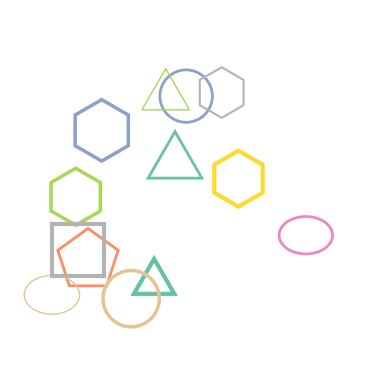[{"shape": "triangle", "thickness": 2, "radius": 0.4, "center": [0.455, 0.578]}, {"shape": "triangle", "thickness": 3, "radius": 0.3, "center": [0.4, 0.267]}, {"shape": "pentagon", "thickness": 2, "radius": 0.41, "center": [0.229, 0.324]}, {"shape": "hexagon", "thickness": 2.5, "radius": 0.4, "center": [0.264, 0.661]}, {"shape": "circle", "thickness": 2, "radius": 0.34, "center": [0.483, 0.75]}, {"shape": "oval", "thickness": 2, "radius": 0.35, "center": [0.794, 0.389]}, {"shape": "hexagon", "thickness": 2.5, "radius": 0.37, "center": [0.197, 0.489]}, {"shape": "triangle", "thickness": 1, "radius": 0.36, "center": [0.43, 0.75]}, {"shape": "hexagon", "thickness": 3, "radius": 0.36, "center": [0.619, 0.536]}, {"shape": "circle", "thickness": 2.5, "radius": 0.37, "center": [0.341, 0.224]}, {"shape": "oval", "thickness": 1, "radius": 0.36, "center": [0.135, 0.234]}, {"shape": "hexagon", "thickness": 1.5, "radius": 0.33, "center": [0.576, 0.76]}, {"shape": "square", "thickness": 3, "radius": 0.34, "center": [0.203, 0.351]}]